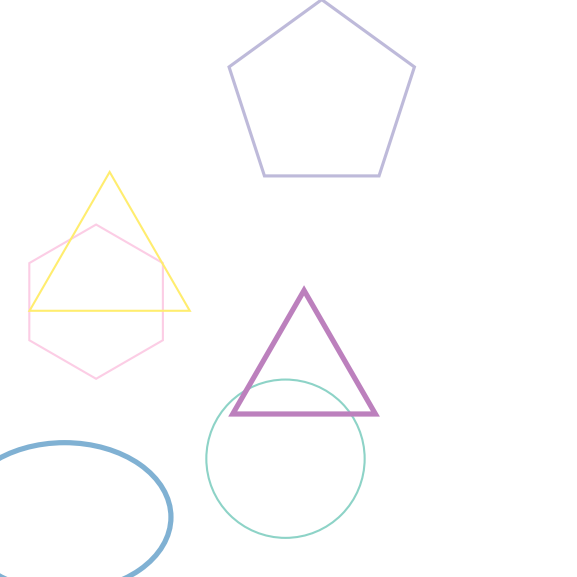[{"shape": "circle", "thickness": 1, "radius": 0.69, "center": [0.494, 0.205]}, {"shape": "pentagon", "thickness": 1.5, "radius": 0.84, "center": [0.557, 0.831]}, {"shape": "oval", "thickness": 2.5, "radius": 0.92, "center": [0.112, 0.104]}, {"shape": "hexagon", "thickness": 1, "radius": 0.67, "center": [0.166, 0.477]}, {"shape": "triangle", "thickness": 2.5, "radius": 0.71, "center": [0.527, 0.354]}, {"shape": "triangle", "thickness": 1, "radius": 0.8, "center": [0.19, 0.541]}]